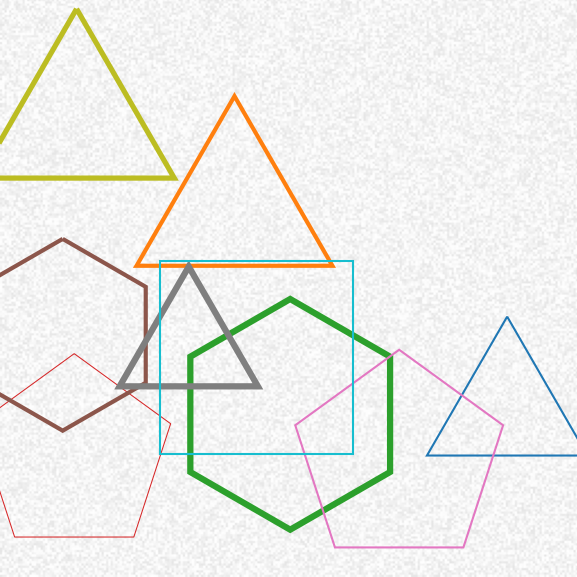[{"shape": "triangle", "thickness": 1, "radius": 0.8, "center": [0.878, 0.291]}, {"shape": "triangle", "thickness": 2, "radius": 0.98, "center": [0.406, 0.637]}, {"shape": "hexagon", "thickness": 3, "radius": 1.0, "center": [0.503, 0.282]}, {"shape": "pentagon", "thickness": 0.5, "radius": 0.88, "center": [0.129, 0.211]}, {"shape": "hexagon", "thickness": 2, "radius": 0.83, "center": [0.109, 0.419]}, {"shape": "pentagon", "thickness": 1, "radius": 0.95, "center": [0.691, 0.204]}, {"shape": "triangle", "thickness": 3, "radius": 0.69, "center": [0.327, 0.399]}, {"shape": "triangle", "thickness": 2.5, "radius": 0.98, "center": [0.133, 0.788]}, {"shape": "square", "thickness": 1, "radius": 0.84, "center": [0.444, 0.38]}]